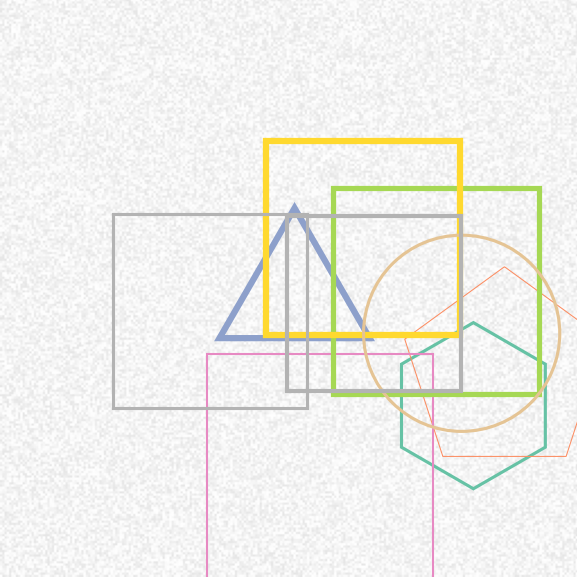[{"shape": "hexagon", "thickness": 1.5, "radius": 0.72, "center": [0.82, 0.297]}, {"shape": "pentagon", "thickness": 0.5, "radius": 0.91, "center": [0.874, 0.356]}, {"shape": "triangle", "thickness": 3, "radius": 0.75, "center": [0.51, 0.489]}, {"shape": "square", "thickness": 1, "radius": 0.98, "center": [0.554, 0.19]}, {"shape": "square", "thickness": 2.5, "radius": 0.89, "center": [0.755, 0.496]}, {"shape": "square", "thickness": 3, "radius": 0.84, "center": [0.628, 0.587]}, {"shape": "circle", "thickness": 1.5, "radius": 0.85, "center": [0.799, 0.422]}, {"shape": "square", "thickness": 1.5, "radius": 0.84, "center": [0.364, 0.461]}, {"shape": "square", "thickness": 2, "radius": 0.75, "center": [0.648, 0.474]}]